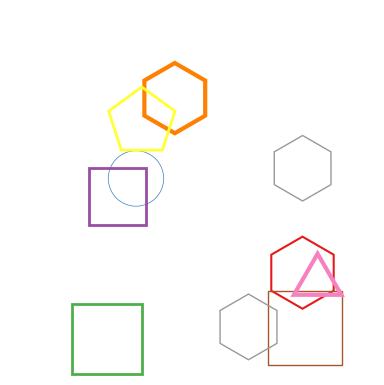[{"shape": "hexagon", "thickness": 1.5, "radius": 0.47, "center": [0.786, 0.292]}, {"shape": "circle", "thickness": 0.5, "radius": 0.36, "center": [0.353, 0.536]}, {"shape": "square", "thickness": 2, "radius": 0.45, "center": [0.277, 0.119]}, {"shape": "square", "thickness": 2, "radius": 0.37, "center": [0.305, 0.489]}, {"shape": "hexagon", "thickness": 3, "radius": 0.46, "center": [0.454, 0.745]}, {"shape": "pentagon", "thickness": 2, "radius": 0.45, "center": [0.368, 0.683]}, {"shape": "square", "thickness": 1, "radius": 0.48, "center": [0.791, 0.147]}, {"shape": "triangle", "thickness": 3, "radius": 0.36, "center": [0.825, 0.27]}, {"shape": "hexagon", "thickness": 1, "radius": 0.43, "center": [0.645, 0.151]}, {"shape": "hexagon", "thickness": 1, "radius": 0.43, "center": [0.786, 0.563]}]